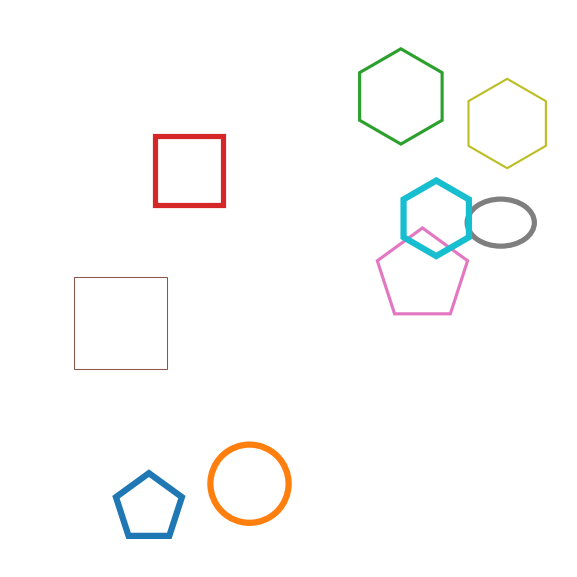[{"shape": "pentagon", "thickness": 3, "radius": 0.3, "center": [0.258, 0.12]}, {"shape": "circle", "thickness": 3, "radius": 0.34, "center": [0.432, 0.162]}, {"shape": "hexagon", "thickness": 1.5, "radius": 0.41, "center": [0.694, 0.832]}, {"shape": "square", "thickness": 2.5, "radius": 0.29, "center": [0.328, 0.704]}, {"shape": "square", "thickness": 0.5, "radius": 0.4, "center": [0.208, 0.44]}, {"shape": "pentagon", "thickness": 1.5, "radius": 0.41, "center": [0.732, 0.522]}, {"shape": "oval", "thickness": 2.5, "radius": 0.29, "center": [0.867, 0.614]}, {"shape": "hexagon", "thickness": 1, "radius": 0.39, "center": [0.878, 0.785]}, {"shape": "hexagon", "thickness": 3, "radius": 0.33, "center": [0.755, 0.621]}]